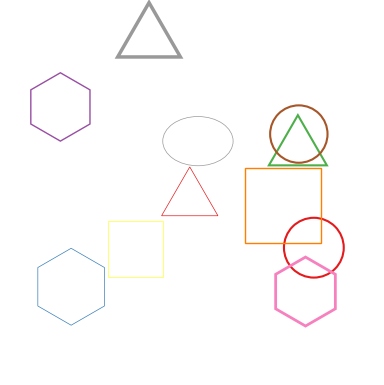[{"shape": "circle", "thickness": 1.5, "radius": 0.39, "center": [0.815, 0.357]}, {"shape": "triangle", "thickness": 0.5, "radius": 0.42, "center": [0.493, 0.482]}, {"shape": "hexagon", "thickness": 0.5, "radius": 0.5, "center": [0.185, 0.255]}, {"shape": "triangle", "thickness": 1.5, "radius": 0.43, "center": [0.774, 0.614]}, {"shape": "hexagon", "thickness": 1, "radius": 0.44, "center": [0.157, 0.722]}, {"shape": "square", "thickness": 1, "radius": 0.49, "center": [0.734, 0.466]}, {"shape": "square", "thickness": 0.5, "radius": 0.36, "center": [0.352, 0.353]}, {"shape": "circle", "thickness": 1.5, "radius": 0.37, "center": [0.776, 0.652]}, {"shape": "hexagon", "thickness": 2, "radius": 0.45, "center": [0.794, 0.243]}, {"shape": "triangle", "thickness": 2.5, "radius": 0.47, "center": [0.387, 0.899]}, {"shape": "oval", "thickness": 0.5, "radius": 0.46, "center": [0.514, 0.633]}]